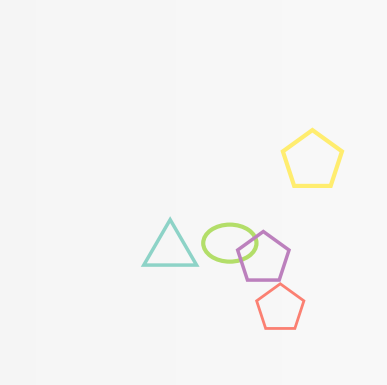[{"shape": "triangle", "thickness": 2.5, "radius": 0.39, "center": [0.439, 0.351]}, {"shape": "pentagon", "thickness": 2, "radius": 0.32, "center": [0.723, 0.199]}, {"shape": "oval", "thickness": 3, "radius": 0.34, "center": [0.593, 0.368]}, {"shape": "pentagon", "thickness": 2.5, "radius": 0.35, "center": [0.68, 0.329]}, {"shape": "pentagon", "thickness": 3, "radius": 0.4, "center": [0.806, 0.582]}]